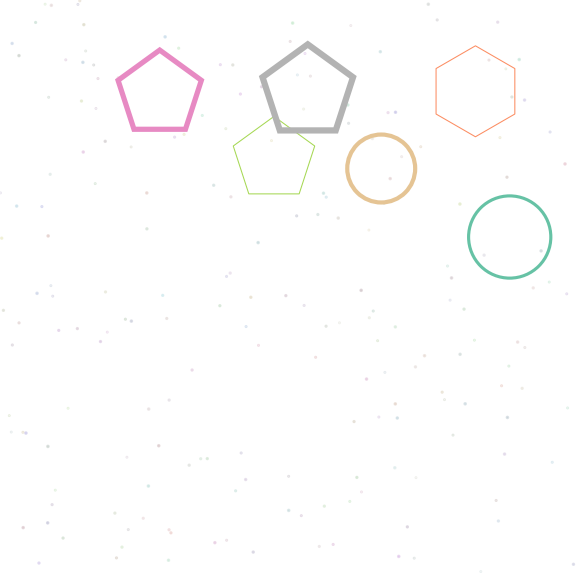[{"shape": "circle", "thickness": 1.5, "radius": 0.36, "center": [0.883, 0.589]}, {"shape": "hexagon", "thickness": 0.5, "radius": 0.39, "center": [0.823, 0.841]}, {"shape": "pentagon", "thickness": 2.5, "radius": 0.38, "center": [0.277, 0.837]}, {"shape": "pentagon", "thickness": 0.5, "radius": 0.37, "center": [0.474, 0.723]}, {"shape": "circle", "thickness": 2, "radius": 0.29, "center": [0.66, 0.707]}, {"shape": "pentagon", "thickness": 3, "radius": 0.41, "center": [0.533, 0.84]}]